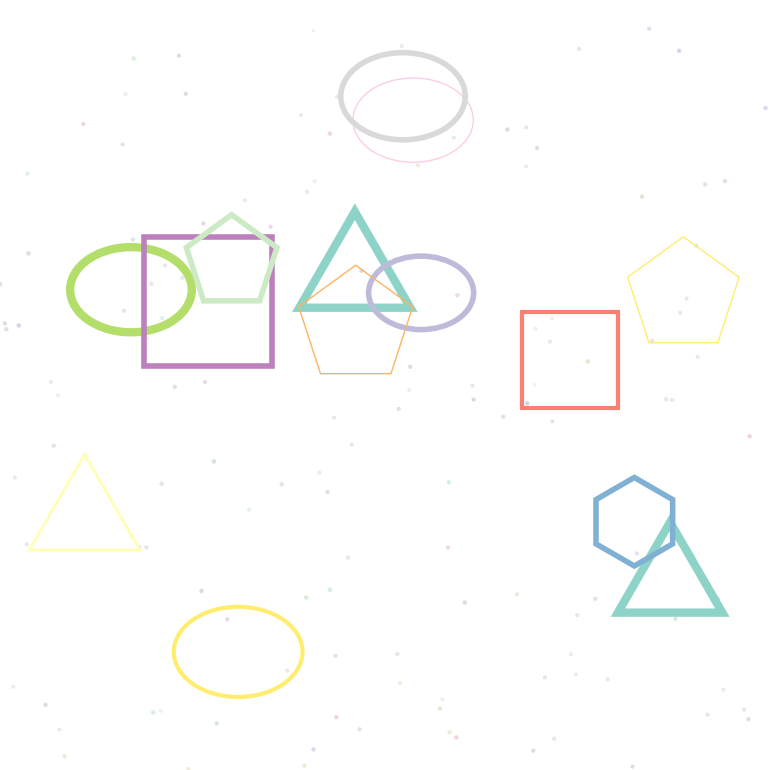[{"shape": "triangle", "thickness": 3, "radius": 0.42, "center": [0.461, 0.642]}, {"shape": "triangle", "thickness": 3, "radius": 0.39, "center": [0.87, 0.244]}, {"shape": "triangle", "thickness": 1, "radius": 0.41, "center": [0.11, 0.327]}, {"shape": "oval", "thickness": 2, "radius": 0.34, "center": [0.547, 0.62]}, {"shape": "square", "thickness": 1.5, "radius": 0.31, "center": [0.74, 0.533]}, {"shape": "hexagon", "thickness": 2, "radius": 0.29, "center": [0.824, 0.322]}, {"shape": "pentagon", "thickness": 0.5, "radius": 0.39, "center": [0.462, 0.578]}, {"shape": "oval", "thickness": 3, "radius": 0.39, "center": [0.17, 0.624]}, {"shape": "oval", "thickness": 0.5, "radius": 0.39, "center": [0.537, 0.844]}, {"shape": "oval", "thickness": 2, "radius": 0.4, "center": [0.523, 0.875]}, {"shape": "square", "thickness": 2, "radius": 0.42, "center": [0.27, 0.608]}, {"shape": "pentagon", "thickness": 2, "radius": 0.31, "center": [0.301, 0.659]}, {"shape": "pentagon", "thickness": 0.5, "radius": 0.38, "center": [0.887, 0.616]}, {"shape": "oval", "thickness": 1.5, "radius": 0.42, "center": [0.309, 0.153]}]